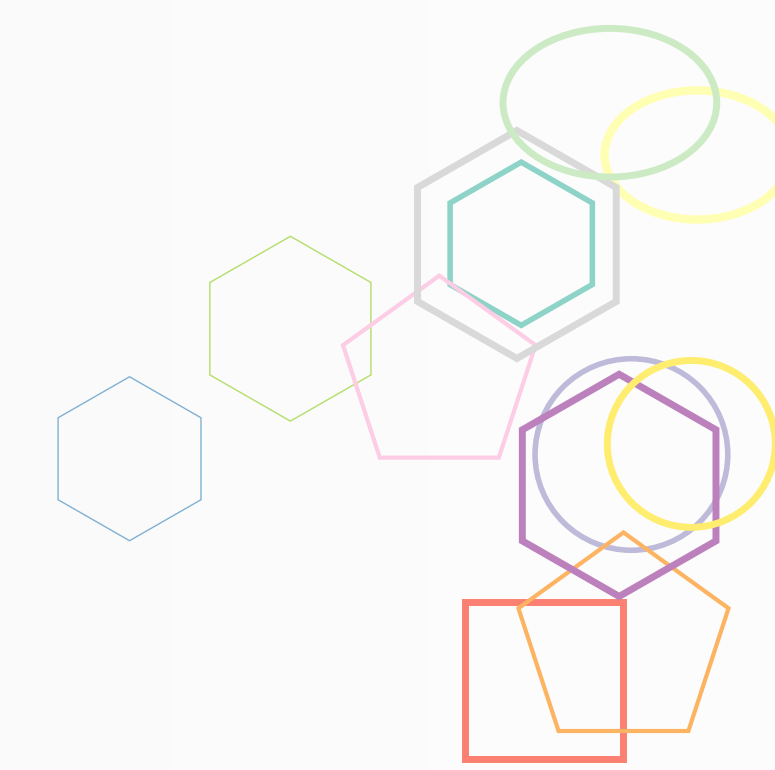[{"shape": "hexagon", "thickness": 2, "radius": 0.53, "center": [0.673, 0.683]}, {"shape": "oval", "thickness": 3, "radius": 0.6, "center": [0.9, 0.799]}, {"shape": "circle", "thickness": 2, "radius": 0.62, "center": [0.815, 0.41]}, {"shape": "square", "thickness": 2.5, "radius": 0.51, "center": [0.702, 0.116]}, {"shape": "hexagon", "thickness": 0.5, "radius": 0.53, "center": [0.167, 0.404]}, {"shape": "pentagon", "thickness": 1.5, "radius": 0.71, "center": [0.804, 0.166]}, {"shape": "hexagon", "thickness": 0.5, "radius": 0.6, "center": [0.375, 0.573]}, {"shape": "pentagon", "thickness": 1.5, "radius": 0.65, "center": [0.567, 0.511]}, {"shape": "hexagon", "thickness": 2.5, "radius": 0.74, "center": [0.667, 0.682]}, {"shape": "hexagon", "thickness": 2.5, "radius": 0.72, "center": [0.799, 0.37]}, {"shape": "oval", "thickness": 2.5, "radius": 0.69, "center": [0.787, 0.867]}, {"shape": "circle", "thickness": 2.5, "radius": 0.54, "center": [0.892, 0.423]}]